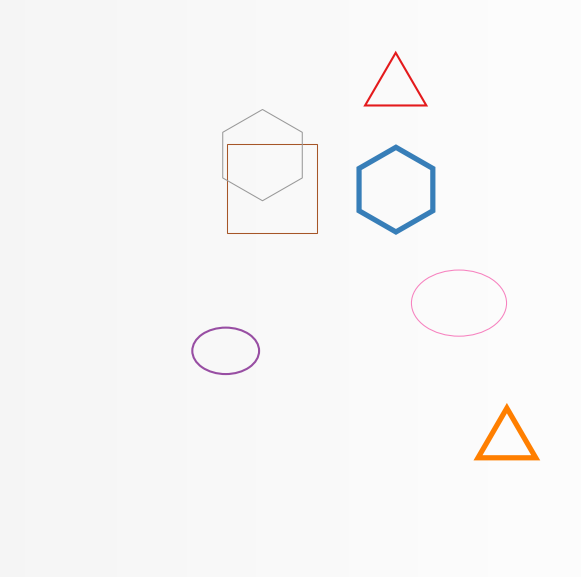[{"shape": "triangle", "thickness": 1, "radius": 0.3, "center": [0.681, 0.847]}, {"shape": "hexagon", "thickness": 2.5, "radius": 0.37, "center": [0.681, 0.671]}, {"shape": "oval", "thickness": 1, "radius": 0.29, "center": [0.388, 0.392]}, {"shape": "triangle", "thickness": 2.5, "radius": 0.29, "center": [0.872, 0.235]}, {"shape": "square", "thickness": 0.5, "radius": 0.38, "center": [0.468, 0.673]}, {"shape": "oval", "thickness": 0.5, "radius": 0.41, "center": [0.79, 0.474]}, {"shape": "hexagon", "thickness": 0.5, "radius": 0.4, "center": [0.452, 0.731]}]